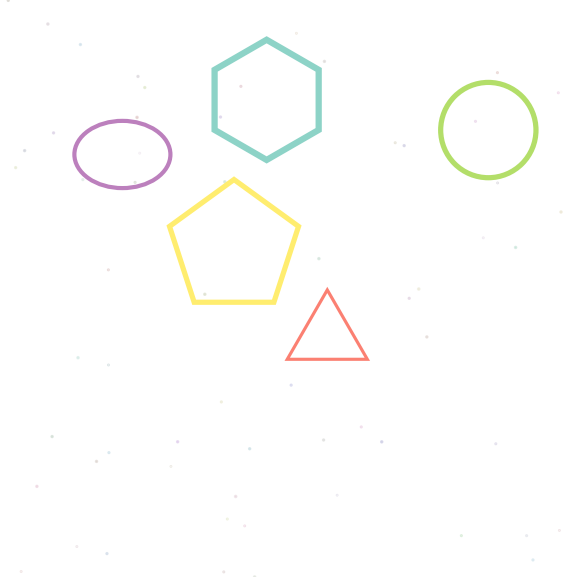[{"shape": "hexagon", "thickness": 3, "radius": 0.52, "center": [0.462, 0.826]}, {"shape": "triangle", "thickness": 1.5, "radius": 0.4, "center": [0.567, 0.417]}, {"shape": "circle", "thickness": 2.5, "radius": 0.41, "center": [0.846, 0.774]}, {"shape": "oval", "thickness": 2, "radius": 0.42, "center": [0.212, 0.732]}, {"shape": "pentagon", "thickness": 2.5, "radius": 0.59, "center": [0.405, 0.571]}]